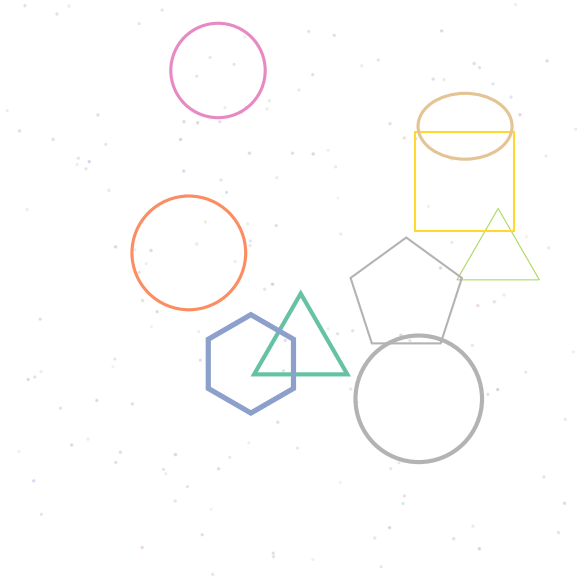[{"shape": "triangle", "thickness": 2, "radius": 0.47, "center": [0.521, 0.398]}, {"shape": "circle", "thickness": 1.5, "radius": 0.49, "center": [0.327, 0.561]}, {"shape": "hexagon", "thickness": 2.5, "radius": 0.43, "center": [0.434, 0.369]}, {"shape": "circle", "thickness": 1.5, "radius": 0.41, "center": [0.378, 0.877]}, {"shape": "triangle", "thickness": 0.5, "radius": 0.41, "center": [0.863, 0.556]}, {"shape": "square", "thickness": 1, "radius": 0.43, "center": [0.804, 0.685]}, {"shape": "oval", "thickness": 1.5, "radius": 0.41, "center": [0.805, 0.781]}, {"shape": "pentagon", "thickness": 1, "radius": 0.51, "center": [0.703, 0.487]}, {"shape": "circle", "thickness": 2, "radius": 0.55, "center": [0.725, 0.309]}]